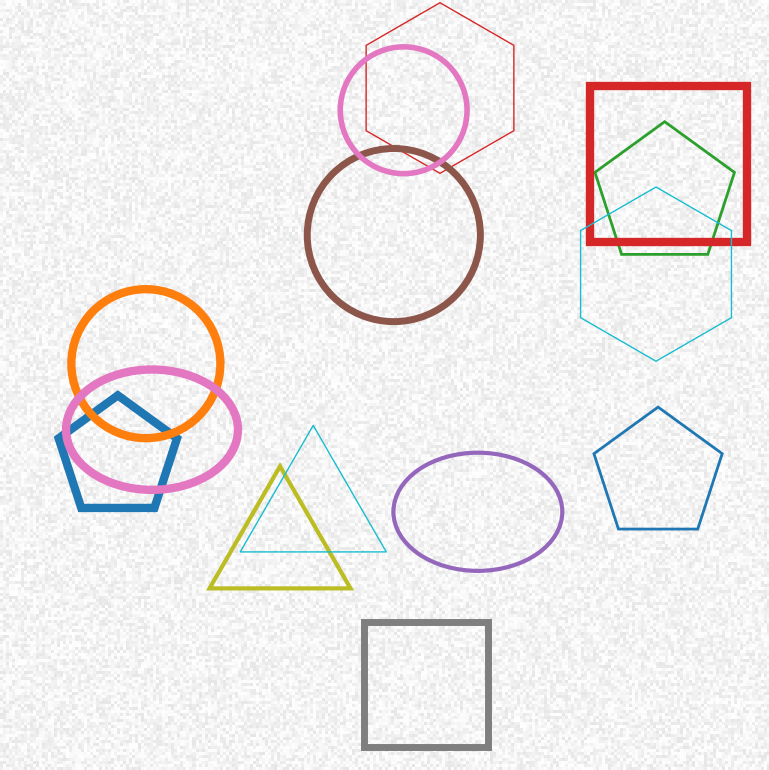[{"shape": "pentagon", "thickness": 1, "radius": 0.44, "center": [0.855, 0.384]}, {"shape": "pentagon", "thickness": 3, "radius": 0.4, "center": [0.153, 0.406]}, {"shape": "circle", "thickness": 3, "radius": 0.48, "center": [0.189, 0.528]}, {"shape": "pentagon", "thickness": 1, "radius": 0.48, "center": [0.863, 0.747]}, {"shape": "square", "thickness": 3, "radius": 0.51, "center": [0.868, 0.787]}, {"shape": "hexagon", "thickness": 0.5, "radius": 0.55, "center": [0.571, 0.886]}, {"shape": "oval", "thickness": 1.5, "radius": 0.55, "center": [0.621, 0.335]}, {"shape": "circle", "thickness": 2.5, "radius": 0.56, "center": [0.511, 0.695]}, {"shape": "oval", "thickness": 3, "radius": 0.56, "center": [0.197, 0.442]}, {"shape": "circle", "thickness": 2, "radius": 0.41, "center": [0.524, 0.857]}, {"shape": "square", "thickness": 2.5, "radius": 0.4, "center": [0.553, 0.111]}, {"shape": "triangle", "thickness": 1.5, "radius": 0.53, "center": [0.364, 0.289]}, {"shape": "hexagon", "thickness": 0.5, "radius": 0.57, "center": [0.852, 0.644]}, {"shape": "triangle", "thickness": 0.5, "radius": 0.55, "center": [0.407, 0.338]}]